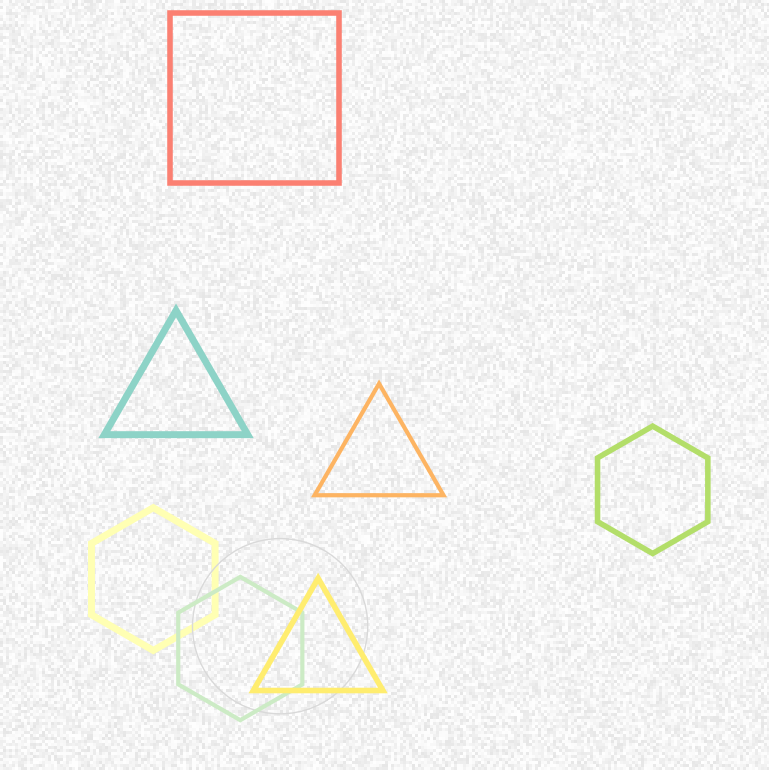[{"shape": "triangle", "thickness": 2.5, "radius": 0.54, "center": [0.229, 0.489]}, {"shape": "hexagon", "thickness": 2.5, "radius": 0.46, "center": [0.199, 0.248]}, {"shape": "square", "thickness": 2, "radius": 0.55, "center": [0.331, 0.872]}, {"shape": "triangle", "thickness": 1.5, "radius": 0.48, "center": [0.492, 0.405]}, {"shape": "hexagon", "thickness": 2, "radius": 0.41, "center": [0.848, 0.364]}, {"shape": "circle", "thickness": 0.5, "radius": 0.57, "center": [0.364, 0.187]}, {"shape": "hexagon", "thickness": 1.5, "radius": 0.47, "center": [0.312, 0.158]}, {"shape": "triangle", "thickness": 2, "radius": 0.49, "center": [0.413, 0.152]}]